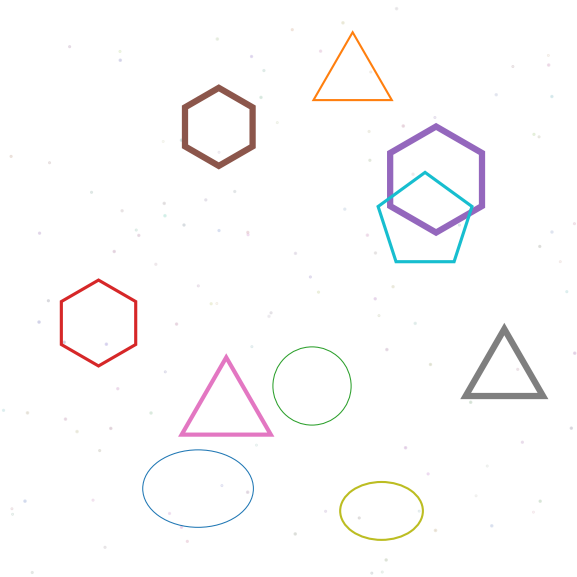[{"shape": "oval", "thickness": 0.5, "radius": 0.48, "center": [0.343, 0.153]}, {"shape": "triangle", "thickness": 1, "radius": 0.39, "center": [0.611, 0.865]}, {"shape": "circle", "thickness": 0.5, "radius": 0.34, "center": [0.54, 0.331]}, {"shape": "hexagon", "thickness": 1.5, "radius": 0.37, "center": [0.171, 0.44]}, {"shape": "hexagon", "thickness": 3, "radius": 0.46, "center": [0.755, 0.688]}, {"shape": "hexagon", "thickness": 3, "radius": 0.34, "center": [0.379, 0.779]}, {"shape": "triangle", "thickness": 2, "radius": 0.45, "center": [0.392, 0.291]}, {"shape": "triangle", "thickness": 3, "radius": 0.39, "center": [0.873, 0.352]}, {"shape": "oval", "thickness": 1, "radius": 0.36, "center": [0.661, 0.114]}, {"shape": "pentagon", "thickness": 1.5, "radius": 0.43, "center": [0.736, 0.615]}]